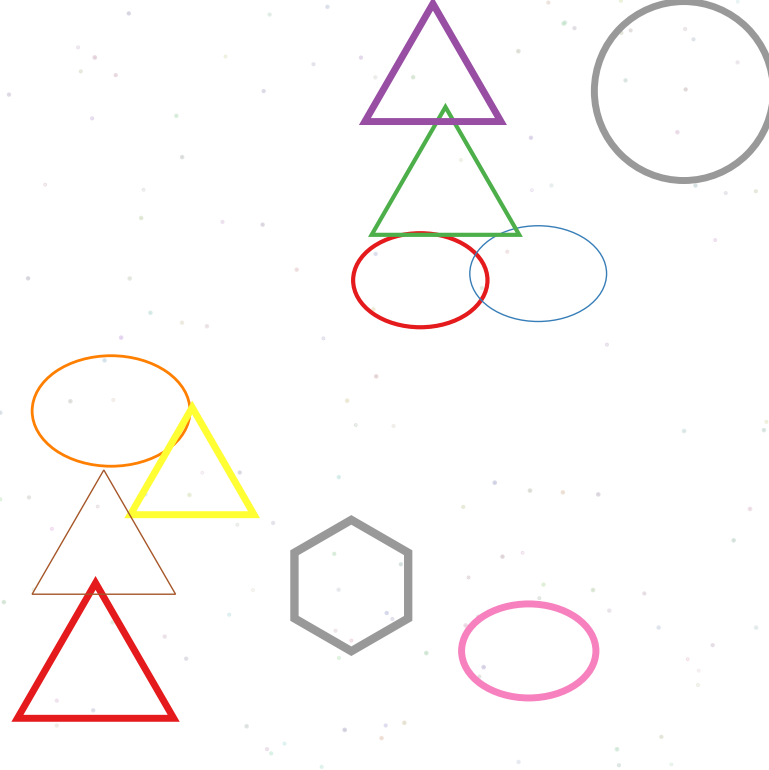[{"shape": "triangle", "thickness": 2.5, "radius": 0.59, "center": [0.124, 0.126]}, {"shape": "oval", "thickness": 1.5, "radius": 0.44, "center": [0.546, 0.636]}, {"shape": "oval", "thickness": 0.5, "radius": 0.44, "center": [0.699, 0.645]}, {"shape": "triangle", "thickness": 1.5, "radius": 0.55, "center": [0.578, 0.75]}, {"shape": "triangle", "thickness": 2.5, "radius": 0.51, "center": [0.562, 0.893]}, {"shape": "oval", "thickness": 1, "radius": 0.51, "center": [0.144, 0.466]}, {"shape": "triangle", "thickness": 2.5, "radius": 0.46, "center": [0.25, 0.378]}, {"shape": "triangle", "thickness": 0.5, "radius": 0.54, "center": [0.135, 0.282]}, {"shape": "oval", "thickness": 2.5, "radius": 0.44, "center": [0.687, 0.155]}, {"shape": "circle", "thickness": 2.5, "radius": 0.58, "center": [0.888, 0.882]}, {"shape": "hexagon", "thickness": 3, "radius": 0.43, "center": [0.456, 0.24]}]